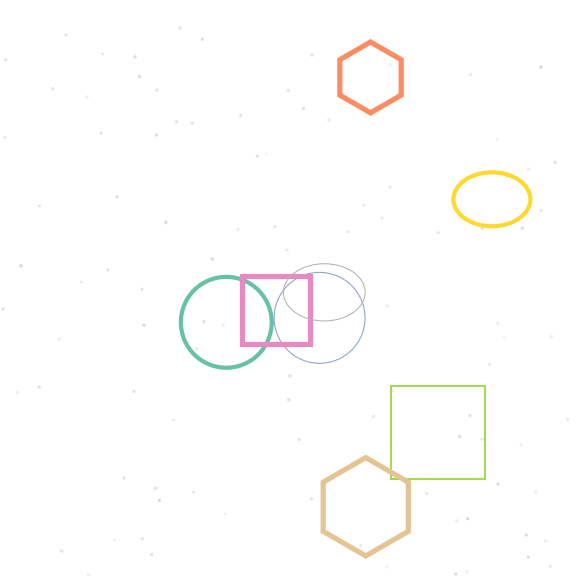[{"shape": "circle", "thickness": 2, "radius": 0.39, "center": [0.392, 0.441]}, {"shape": "hexagon", "thickness": 2.5, "radius": 0.31, "center": [0.642, 0.865]}, {"shape": "circle", "thickness": 0.5, "radius": 0.39, "center": [0.553, 0.449]}, {"shape": "square", "thickness": 2.5, "radius": 0.3, "center": [0.477, 0.462]}, {"shape": "square", "thickness": 1, "radius": 0.4, "center": [0.758, 0.25]}, {"shape": "oval", "thickness": 2, "radius": 0.33, "center": [0.852, 0.654]}, {"shape": "hexagon", "thickness": 2.5, "radius": 0.43, "center": [0.633, 0.122]}, {"shape": "oval", "thickness": 0.5, "radius": 0.35, "center": [0.562, 0.493]}]